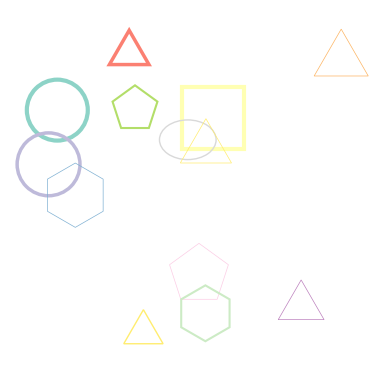[{"shape": "circle", "thickness": 3, "radius": 0.4, "center": [0.149, 0.714]}, {"shape": "square", "thickness": 3, "radius": 0.4, "center": [0.553, 0.694]}, {"shape": "circle", "thickness": 2.5, "radius": 0.41, "center": [0.126, 0.573]}, {"shape": "triangle", "thickness": 2.5, "radius": 0.3, "center": [0.336, 0.862]}, {"shape": "hexagon", "thickness": 0.5, "radius": 0.42, "center": [0.196, 0.493]}, {"shape": "triangle", "thickness": 0.5, "radius": 0.41, "center": [0.886, 0.843]}, {"shape": "pentagon", "thickness": 1.5, "radius": 0.31, "center": [0.351, 0.717]}, {"shape": "pentagon", "thickness": 0.5, "radius": 0.4, "center": [0.517, 0.288]}, {"shape": "oval", "thickness": 1, "radius": 0.37, "center": [0.488, 0.637]}, {"shape": "triangle", "thickness": 0.5, "radius": 0.34, "center": [0.782, 0.204]}, {"shape": "hexagon", "thickness": 1.5, "radius": 0.36, "center": [0.533, 0.186]}, {"shape": "triangle", "thickness": 1, "radius": 0.29, "center": [0.372, 0.137]}, {"shape": "triangle", "thickness": 0.5, "radius": 0.38, "center": [0.535, 0.615]}]